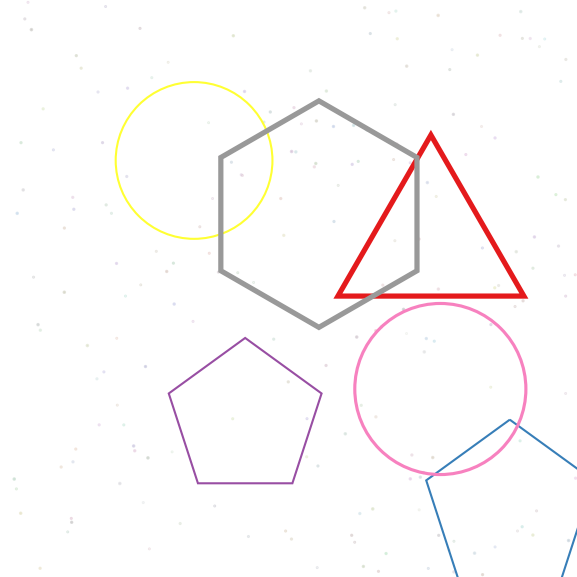[{"shape": "triangle", "thickness": 2.5, "radius": 0.93, "center": [0.746, 0.579]}, {"shape": "pentagon", "thickness": 1, "radius": 0.76, "center": [0.883, 0.12]}, {"shape": "pentagon", "thickness": 1, "radius": 0.7, "center": [0.425, 0.275]}, {"shape": "circle", "thickness": 1, "radius": 0.68, "center": [0.336, 0.721]}, {"shape": "circle", "thickness": 1.5, "radius": 0.74, "center": [0.762, 0.326]}, {"shape": "hexagon", "thickness": 2.5, "radius": 0.98, "center": [0.552, 0.628]}]